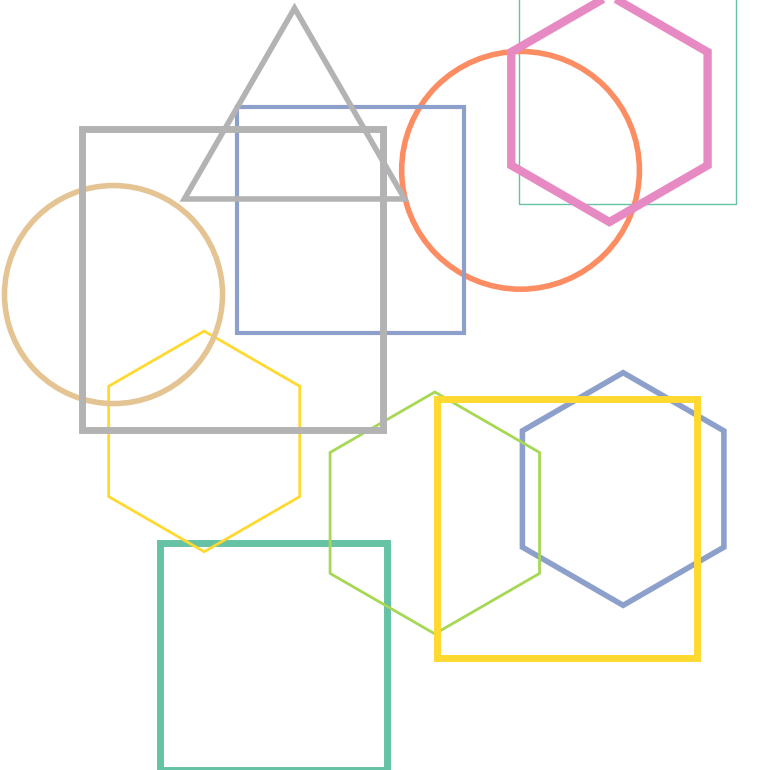[{"shape": "square", "thickness": 2.5, "radius": 0.74, "center": [0.355, 0.148]}, {"shape": "square", "thickness": 0.5, "radius": 0.71, "center": [0.815, 0.876]}, {"shape": "circle", "thickness": 2, "radius": 0.77, "center": [0.676, 0.779]}, {"shape": "hexagon", "thickness": 2, "radius": 0.76, "center": [0.809, 0.365]}, {"shape": "square", "thickness": 1.5, "radius": 0.74, "center": [0.455, 0.714]}, {"shape": "hexagon", "thickness": 3, "radius": 0.74, "center": [0.791, 0.859]}, {"shape": "hexagon", "thickness": 1, "radius": 0.79, "center": [0.565, 0.334]}, {"shape": "square", "thickness": 2.5, "radius": 0.84, "center": [0.736, 0.313]}, {"shape": "hexagon", "thickness": 1, "radius": 0.72, "center": [0.265, 0.427]}, {"shape": "circle", "thickness": 2, "radius": 0.71, "center": [0.147, 0.617]}, {"shape": "square", "thickness": 2.5, "radius": 0.98, "center": [0.302, 0.637]}, {"shape": "triangle", "thickness": 2, "radius": 0.83, "center": [0.383, 0.824]}]